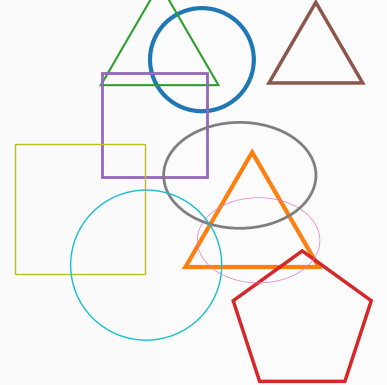[{"shape": "circle", "thickness": 3, "radius": 0.67, "center": [0.521, 0.845]}, {"shape": "triangle", "thickness": 3, "radius": 0.99, "center": [0.651, 0.406]}, {"shape": "triangle", "thickness": 1.5, "radius": 0.88, "center": [0.412, 0.866]}, {"shape": "pentagon", "thickness": 2.5, "radius": 0.94, "center": [0.78, 0.161]}, {"shape": "square", "thickness": 2, "radius": 0.68, "center": [0.399, 0.676]}, {"shape": "triangle", "thickness": 2.5, "radius": 0.7, "center": [0.815, 0.854]}, {"shape": "oval", "thickness": 0.5, "radius": 0.79, "center": [0.667, 0.376]}, {"shape": "oval", "thickness": 2, "radius": 0.98, "center": [0.619, 0.545]}, {"shape": "square", "thickness": 1, "radius": 0.84, "center": [0.206, 0.458]}, {"shape": "circle", "thickness": 1, "radius": 0.97, "center": [0.377, 0.311]}]